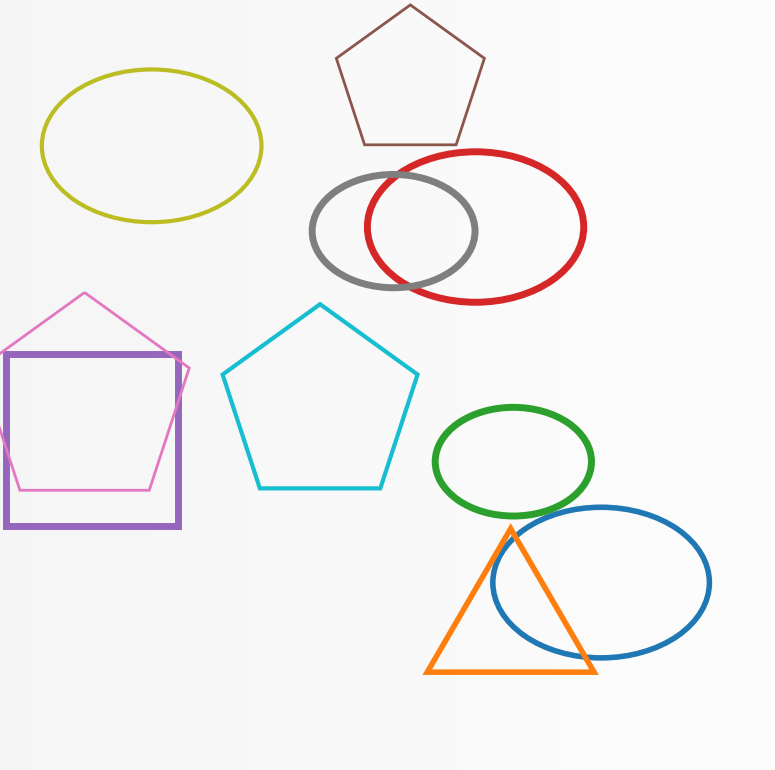[{"shape": "oval", "thickness": 2, "radius": 0.7, "center": [0.776, 0.243]}, {"shape": "triangle", "thickness": 2, "radius": 0.62, "center": [0.659, 0.189]}, {"shape": "oval", "thickness": 2.5, "radius": 0.5, "center": [0.662, 0.4]}, {"shape": "oval", "thickness": 2.5, "radius": 0.7, "center": [0.614, 0.705]}, {"shape": "square", "thickness": 2.5, "radius": 0.56, "center": [0.119, 0.429]}, {"shape": "pentagon", "thickness": 1, "radius": 0.5, "center": [0.529, 0.893]}, {"shape": "pentagon", "thickness": 1, "radius": 0.71, "center": [0.109, 0.478]}, {"shape": "oval", "thickness": 2.5, "radius": 0.53, "center": [0.508, 0.7]}, {"shape": "oval", "thickness": 1.5, "radius": 0.71, "center": [0.196, 0.811]}, {"shape": "pentagon", "thickness": 1.5, "radius": 0.66, "center": [0.413, 0.473]}]